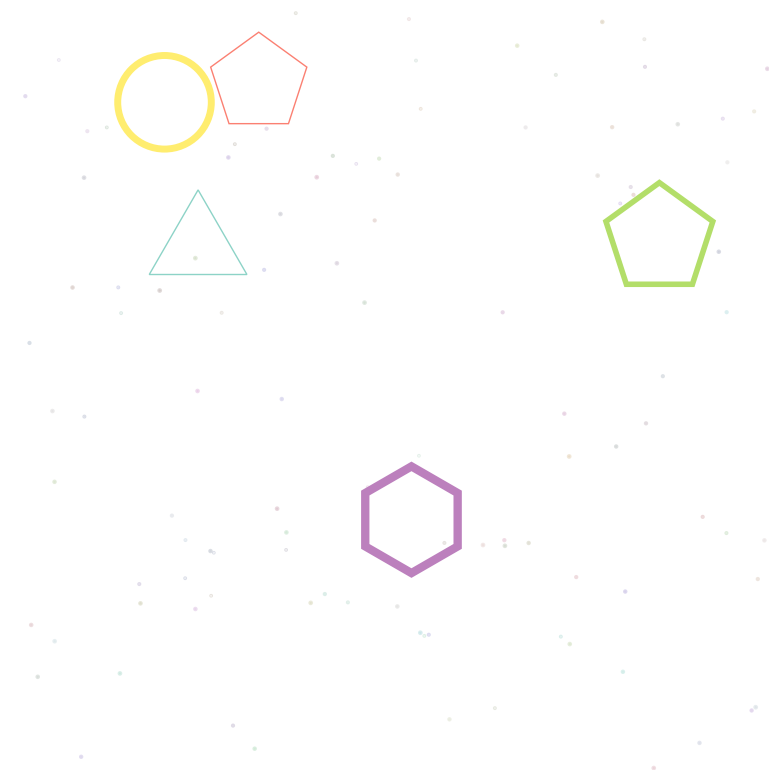[{"shape": "triangle", "thickness": 0.5, "radius": 0.37, "center": [0.257, 0.68]}, {"shape": "pentagon", "thickness": 0.5, "radius": 0.33, "center": [0.336, 0.893]}, {"shape": "pentagon", "thickness": 2, "radius": 0.36, "center": [0.856, 0.69]}, {"shape": "hexagon", "thickness": 3, "radius": 0.35, "center": [0.534, 0.325]}, {"shape": "circle", "thickness": 2.5, "radius": 0.3, "center": [0.214, 0.867]}]